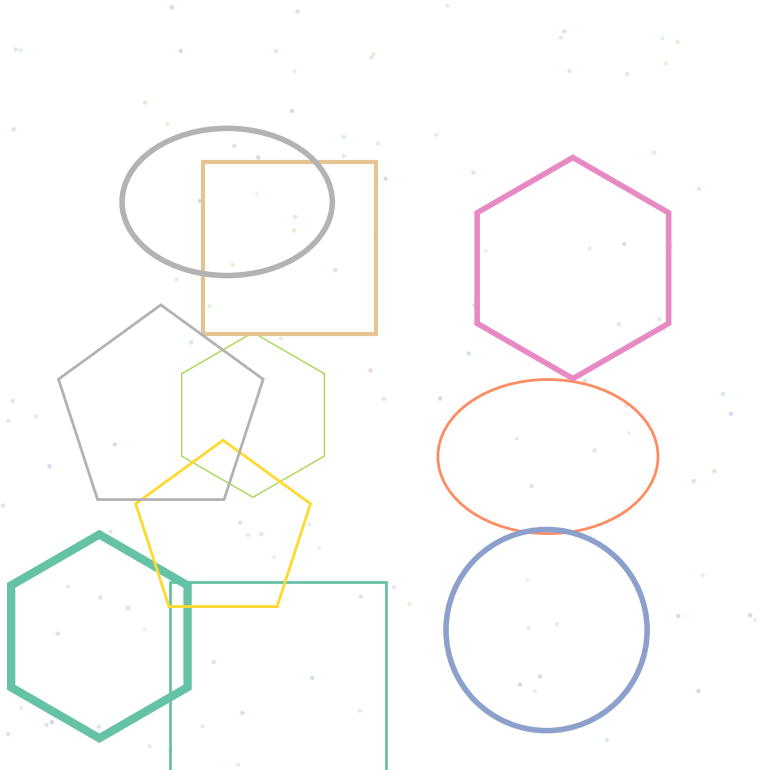[{"shape": "hexagon", "thickness": 3, "radius": 0.66, "center": [0.129, 0.174]}, {"shape": "square", "thickness": 1, "radius": 0.7, "center": [0.361, 0.104]}, {"shape": "oval", "thickness": 1, "radius": 0.71, "center": [0.712, 0.407]}, {"shape": "circle", "thickness": 2, "radius": 0.65, "center": [0.71, 0.182]}, {"shape": "hexagon", "thickness": 2, "radius": 0.72, "center": [0.744, 0.652]}, {"shape": "hexagon", "thickness": 0.5, "radius": 0.53, "center": [0.329, 0.461]}, {"shape": "pentagon", "thickness": 1, "radius": 0.6, "center": [0.29, 0.309]}, {"shape": "square", "thickness": 1.5, "radius": 0.56, "center": [0.376, 0.678]}, {"shape": "pentagon", "thickness": 1, "radius": 0.7, "center": [0.209, 0.464]}, {"shape": "oval", "thickness": 2, "radius": 0.68, "center": [0.295, 0.738]}]